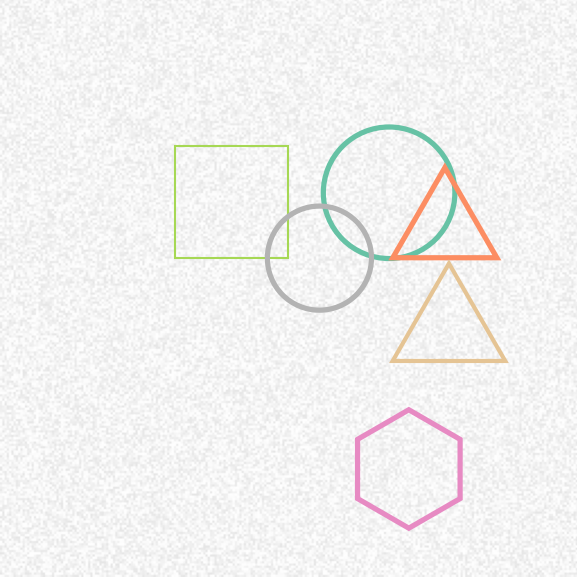[{"shape": "circle", "thickness": 2.5, "radius": 0.57, "center": [0.674, 0.665]}, {"shape": "triangle", "thickness": 2.5, "radius": 0.52, "center": [0.77, 0.605]}, {"shape": "hexagon", "thickness": 2.5, "radius": 0.51, "center": [0.708, 0.187]}, {"shape": "square", "thickness": 1, "radius": 0.49, "center": [0.401, 0.649]}, {"shape": "triangle", "thickness": 2, "radius": 0.56, "center": [0.777, 0.43]}, {"shape": "circle", "thickness": 2.5, "radius": 0.45, "center": [0.553, 0.552]}]